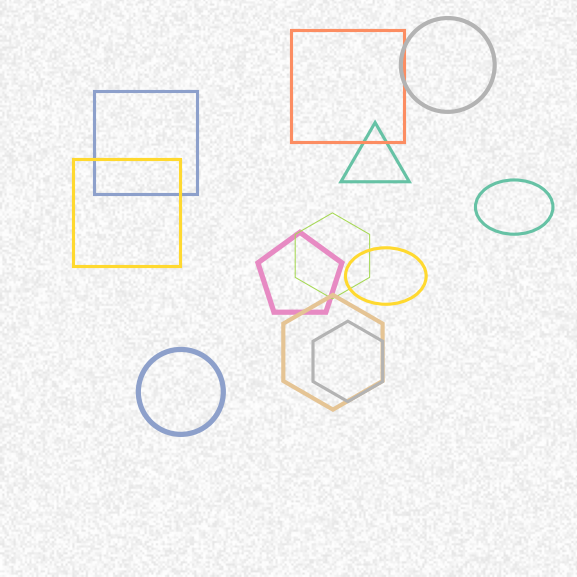[{"shape": "triangle", "thickness": 1.5, "radius": 0.34, "center": [0.65, 0.719]}, {"shape": "oval", "thickness": 1.5, "radius": 0.34, "center": [0.89, 0.641]}, {"shape": "square", "thickness": 1.5, "radius": 0.49, "center": [0.602, 0.85]}, {"shape": "square", "thickness": 1.5, "radius": 0.45, "center": [0.252, 0.752]}, {"shape": "circle", "thickness": 2.5, "radius": 0.37, "center": [0.313, 0.321]}, {"shape": "pentagon", "thickness": 2.5, "radius": 0.38, "center": [0.519, 0.52]}, {"shape": "hexagon", "thickness": 0.5, "radius": 0.37, "center": [0.576, 0.556]}, {"shape": "oval", "thickness": 1.5, "radius": 0.35, "center": [0.668, 0.521]}, {"shape": "square", "thickness": 1.5, "radius": 0.46, "center": [0.219, 0.632]}, {"shape": "hexagon", "thickness": 2, "radius": 0.5, "center": [0.577, 0.389]}, {"shape": "hexagon", "thickness": 1.5, "radius": 0.35, "center": [0.602, 0.373]}, {"shape": "circle", "thickness": 2, "radius": 0.41, "center": [0.775, 0.887]}]